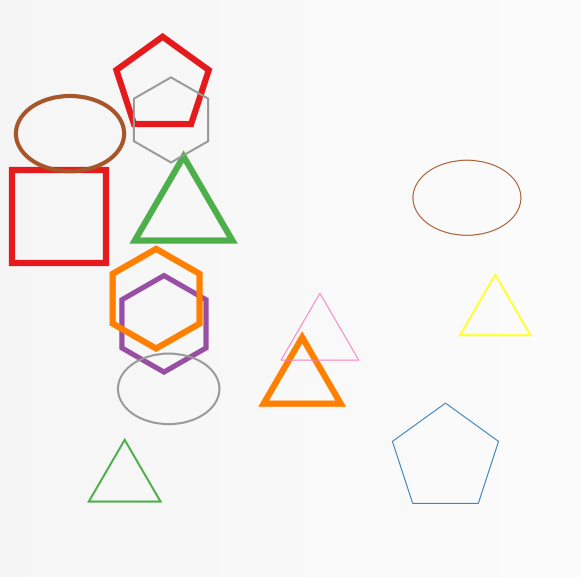[{"shape": "pentagon", "thickness": 3, "radius": 0.42, "center": [0.28, 0.852]}, {"shape": "square", "thickness": 3, "radius": 0.4, "center": [0.101, 0.624]}, {"shape": "pentagon", "thickness": 0.5, "radius": 0.48, "center": [0.766, 0.205]}, {"shape": "triangle", "thickness": 3, "radius": 0.49, "center": [0.316, 0.631]}, {"shape": "triangle", "thickness": 1, "radius": 0.36, "center": [0.214, 0.166]}, {"shape": "hexagon", "thickness": 2.5, "radius": 0.42, "center": [0.282, 0.438]}, {"shape": "triangle", "thickness": 3, "radius": 0.38, "center": [0.52, 0.338]}, {"shape": "hexagon", "thickness": 3, "radius": 0.43, "center": [0.269, 0.482]}, {"shape": "triangle", "thickness": 1, "radius": 0.35, "center": [0.852, 0.454]}, {"shape": "oval", "thickness": 0.5, "radius": 0.46, "center": [0.803, 0.657]}, {"shape": "oval", "thickness": 2, "radius": 0.47, "center": [0.12, 0.768]}, {"shape": "triangle", "thickness": 0.5, "radius": 0.39, "center": [0.55, 0.414]}, {"shape": "hexagon", "thickness": 1, "radius": 0.37, "center": [0.294, 0.791]}, {"shape": "oval", "thickness": 1, "radius": 0.44, "center": [0.29, 0.326]}]